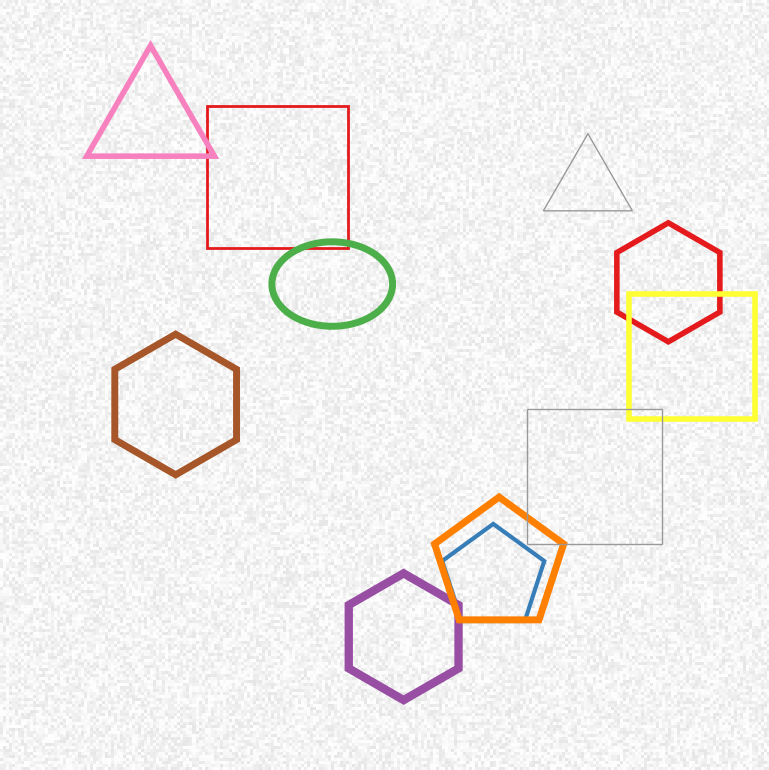[{"shape": "hexagon", "thickness": 2, "radius": 0.39, "center": [0.868, 0.633]}, {"shape": "square", "thickness": 1, "radius": 0.46, "center": [0.36, 0.77]}, {"shape": "pentagon", "thickness": 1.5, "radius": 0.35, "center": [0.641, 0.25]}, {"shape": "oval", "thickness": 2.5, "radius": 0.39, "center": [0.431, 0.631]}, {"shape": "hexagon", "thickness": 3, "radius": 0.41, "center": [0.524, 0.173]}, {"shape": "pentagon", "thickness": 2.5, "radius": 0.44, "center": [0.648, 0.266]}, {"shape": "square", "thickness": 2, "radius": 0.41, "center": [0.899, 0.537]}, {"shape": "hexagon", "thickness": 2.5, "radius": 0.46, "center": [0.228, 0.475]}, {"shape": "triangle", "thickness": 2, "radius": 0.48, "center": [0.196, 0.845]}, {"shape": "triangle", "thickness": 0.5, "radius": 0.33, "center": [0.763, 0.76]}, {"shape": "square", "thickness": 0.5, "radius": 0.44, "center": [0.772, 0.381]}]